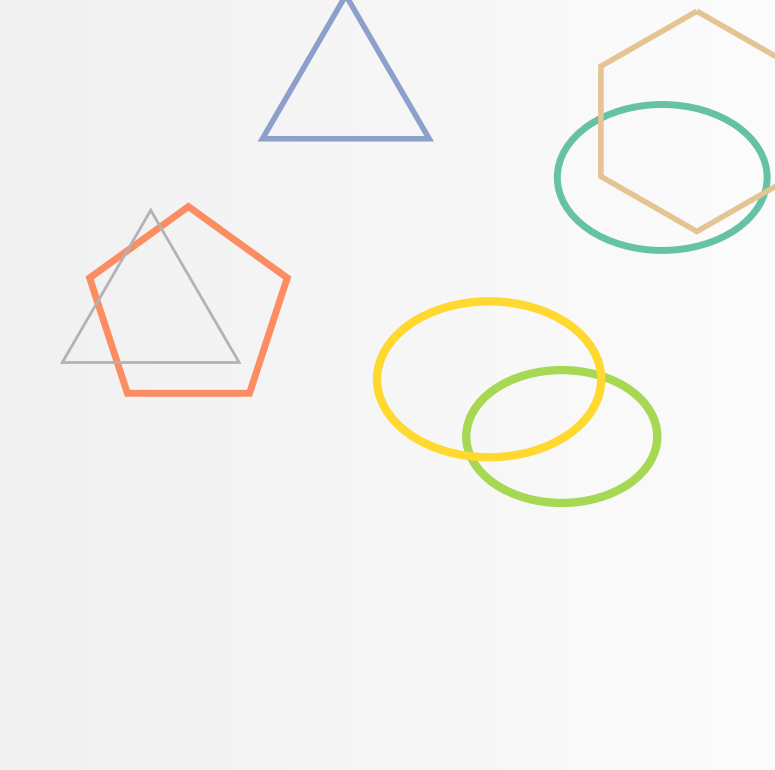[{"shape": "oval", "thickness": 2.5, "radius": 0.68, "center": [0.854, 0.77]}, {"shape": "pentagon", "thickness": 2.5, "radius": 0.67, "center": [0.243, 0.598]}, {"shape": "triangle", "thickness": 2, "radius": 0.62, "center": [0.446, 0.882]}, {"shape": "oval", "thickness": 3, "radius": 0.62, "center": [0.725, 0.433]}, {"shape": "oval", "thickness": 3, "radius": 0.72, "center": [0.631, 0.507]}, {"shape": "hexagon", "thickness": 2, "radius": 0.72, "center": [0.899, 0.842]}, {"shape": "triangle", "thickness": 1, "radius": 0.66, "center": [0.194, 0.595]}]